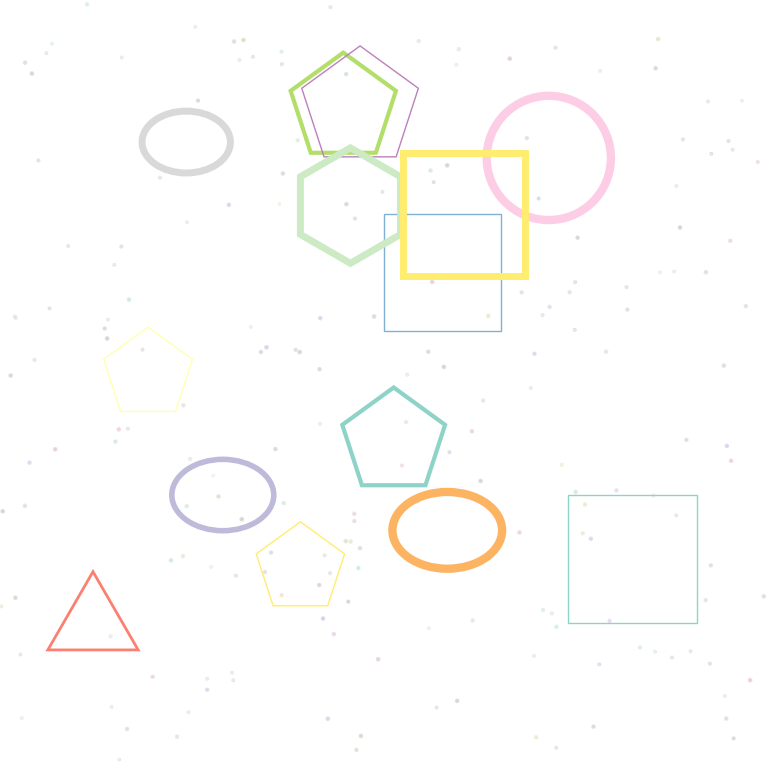[{"shape": "pentagon", "thickness": 1.5, "radius": 0.35, "center": [0.511, 0.427]}, {"shape": "square", "thickness": 0.5, "radius": 0.42, "center": [0.821, 0.274]}, {"shape": "pentagon", "thickness": 0.5, "radius": 0.3, "center": [0.192, 0.515]}, {"shape": "oval", "thickness": 2, "radius": 0.33, "center": [0.289, 0.357]}, {"shape": "triangle", "thickness": 1, "radius": 0.34, "center": [0.121, 0.19]}, {"shape": "square", "thickness": 0.5, "radius": 0.38, "center": [0.575, 0.646]}, {"shape": "oval", "thickness": 3, "radius": 0.36, "center": [0.581, 0.311]}, {"shape": "pentagon", "thickness": 1.5, "radius": 0.36, "center": [0.446, 0.86]}, {"shape": "circle", "thickness": 3, "radius": 0.4, "center": [0.713, 0.795]}, {"shape": "oval", "thickness": 2.5, "radius": 0.29, "center": [0.242, 0.816]}, {"shape": "pentagon", "thickness": 0.5, "radius": 0.4, "center": [0.468, 0.861]}, {"shape": "hexagon", "thickness": 2.5, "radius": 0.37, "center": [0.455, 0.733]}, {"shape": "pentagon", "thickness": 0.5, "radius": 0.3, "center": [0.39, 0.262]}, {"shape": "square", "thickness": 2.5, "radius": 0.4, "center": [0.602, 0.722]}]